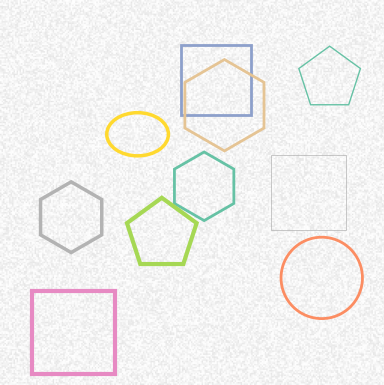[{"shape": "hexagon", "thickness": 2, "radius": 0.45, "center": [0.53, 0.516]}, {"shape": "pentagon", "thickness": 1, "radius": 0.42, "center": [0.856, 0.796]}, {"shape": "circle", "thickness": 2, "radius": 0.53, "center": [0.836, 0.278]}, {"shape": "square", "thickness": 2, "radius": 0.45, "center": [0.561, 0.793]}, {"shape": "square", "thickness": 3, "radius": 0.54, "center": [0.191, 0.137]}, {"shape": "pentagon", "thickness": 3, "radius": 0.48, "center": [0.42, 0.391]}, {"shape": "oval", "thickness": 2.5, "radius": 0.4, "center": [0.357, 0.651]}, {"shape": "hexagon", "thickness": 2, "radius": 0.59, "center": [0.583, 0.727]}, {"shape": "hexagon", "thickness": 2.5, "radius": 0.46, "center": [0.185, 0.436]}, {"shape": "square", "thickness": 0.5, "radius": 0.49, "center": [0.802, 0.5]}]